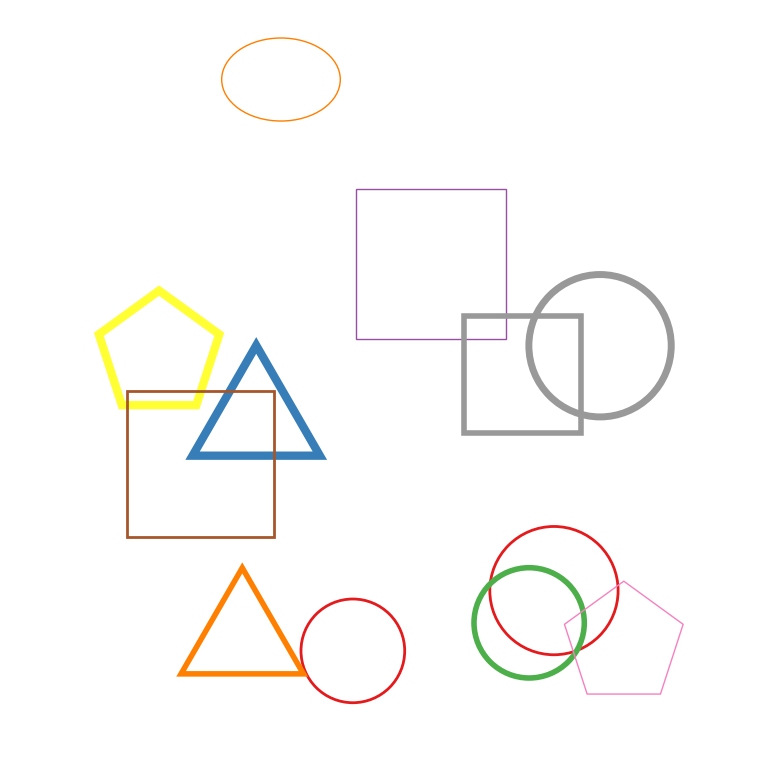[{"shape": "circle", "thickness": 1, "radius": 0.34, "center": [0.458, 0.155]}, {"shape": "circle", "thickness": 1, "radius": 0.42, "center": [0.719, 0.233]}, {"shape": "triangle", "thickness": 3, "radius": 0.48, "center": [0.333, 0.456]}, {"shape": "circle", "thickness": 2, "radius": 0.36, "center": [0.687, 0.191]}, {"shape": "square", "thickness": 0.5, "radius": 0.49, "center": [0.56, 0.657]}, {"shape": "oval", "thickness": 0.5, "radius": 0.39, "center": [0.365, 0.897]}, {"shape": "triangle", "thickness": 2, "radius": 0.46, "center": [0.315, 0.171]}, {"shape": "pentagon", "thickness": 3, "radius": 0.41, "center": [0.207, 0.54]}, {"shape": "square", "thickness": 1, "radius": 0.47, "center": [0.26, 0.398]}, {"shape": "pentagon", "thickness": 0.5, "radius": 0.41, "center": [0.81, 0.164]}, {"shape": "square", "thickness": 2, "radius": 0.38, "center": [0.679, 0.514]}, {"shape": "circle", "thickness": 2.5, "radius": 0.46, "center": [0.779, 0.551]}]